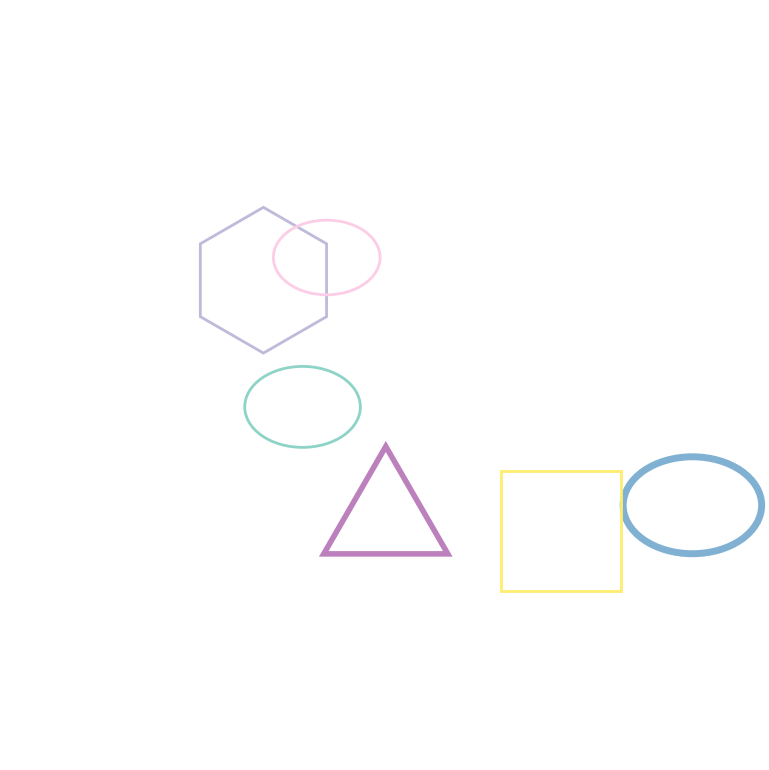[{"shape": "oval", "thickness": 1, "radius": 0.38, "center": [0.393, 0.472]}, {"shape": "hexagon", "thickness": 1, "radius": 0.47, "center": [0.342, 0.636]}, {"shape": "oval", "thickness": 2.5, "radius": 0.45, "center": [0.899, 0.344]}, {"shape": "oval", "thickness": 1, "radius": 0.35, "center": [0.424, 0.666]}, {"shape": "triangle", "thickness": 2, "radius": 0.47, "center": [0.501, 0.327]}, {"shape": "square", "thickness": 1, "radius": 0.39, "center": [0.729, 0.311]}]